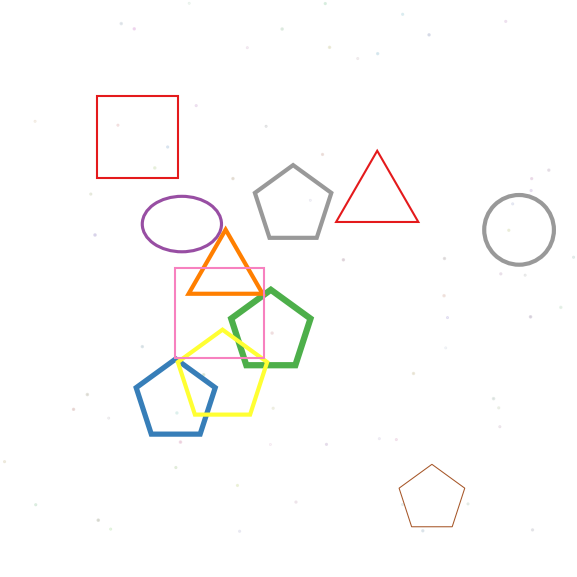[{"shape": "triangle", "thickness": 1, "radius": 0.41, "center": [0.653, 0.656]}, {"shape": "square", "thickness": 1, "radius": 0.35, "center": [0.238, 0.762]}, {"shape": "pentagon", "thickness": 2.5, "radius": 0.36, "center": [0.304, 0.306]}, {"shape": "pentagon", "thickness": 3, "radius": 0.36, "center": [0.469, 0.425]}, {"shape": "oval", "thickness": 1.5, "radius": 0.34, "center": [0.315, 0.611]}, {"shape": "triangle", "thickness": 2, "radius": 0.37, "center": [0.391, 0.527]}, {"shape": "pentagon", "thickness": 2, "radius": 0.41, "center": [0.385, 0.347]}, {"shape": "pentagon", "thickness": 0.5, "radius": 0.3, "center": [0.748, 0.135]}, {"shape": "square", "thickness": 1, "radius": 0.39, "center": [0.38, 0.458]}, {"shape": "circle", "thickness": 2, "radius": 0.3, "center": [0.899, 0.601]}, {"shape": "pentagon", "thickness": 2, "radius": 0.35, "center": [0.508, 0.644]}]